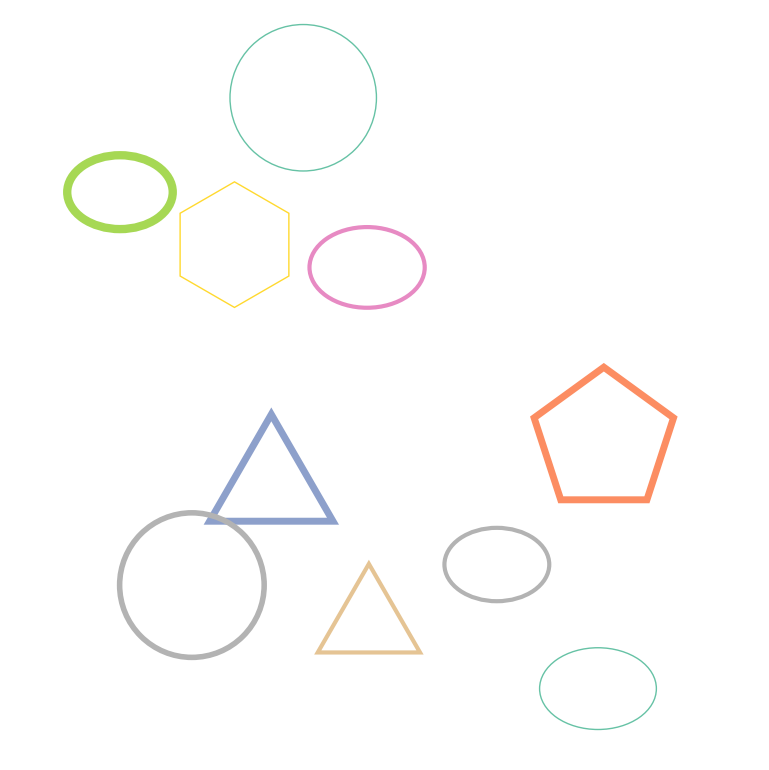[{"shape": "circle", "thickness": 0.5, "radius": 0.48, "center": [0.394, 0.873]}, {"shape": "oval", "thickness": 0.5, "radius": 0.38, "center": [0.777, 0.106]}, {"shape": "pentagon", "thickness": 2.5, "radius": 0.48, "center": [0.784, 0.428]}, {"shape": "triangle", "thickness": 2.5, "radius": 0.46, "center": [0.352, 0.369]}, {"shape": "oval", "thickness": 1.5, "radius": 0.37, "center": [0.477, 0.653]}, {"shape": "oval", "thickness": 3, "radius": 0.34, "center": [0.156, 0.75]}, {"shape": "hexagon", "thickness": 0.5, "radius": 0.41, "center": [0.305, 0.682]}, {"shape": "triangle", "thickness": 1.5, "radius": 0.38, "center": [0.479, 0.191]}, {"shape": "oval", "thickness": 1.5, "radius": 0.34, "center": [0.645, 0.267]}, {"shape": "circle", "thickness": 2, "radius": 0.47, "center": [0.249, 0.24]}]